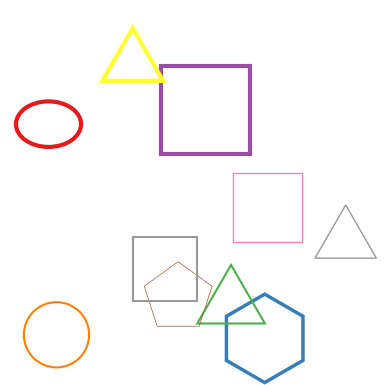[{"shape": "oval", "thickness": 3, "radius": 0.42, "center": [0.126, 0.678]}, {"shape": "hexagon", "thickness": 2.5, "radius": 0.57, "center": [0.688, 0.121]}, {"shape": "triangle", "thickness": 1.5, "radius": 0.51, "center": [0.6, 0.21]}, {"shape": "square", "thickness": 3, "radius": 0.57, "center": [0.534, 0.715]}, {"shape": "circle", "thickness": 1.5, "radius": 0.42, "center": [0.147, 0.13]}, {"shape": "triangle", "thickness": 3, "radius": 0.46, "center": [0.345, 0.835]}, {"shape": "pentagon", "thickness": 0.5, "radius": 0.46, "center": [0.463, 0.228]}, {"shape": "square", "thickness": 1, "radius": 0.45, "center": [0.694, 0.462]}, {"shape": "triangle", "thickness": 1, "radius": 0.46, "center": [0.898, 0.376]}, {"shape": "square", "thickness": 1.5, "radius": 0.42, "center": [0.429, 0.302]}]